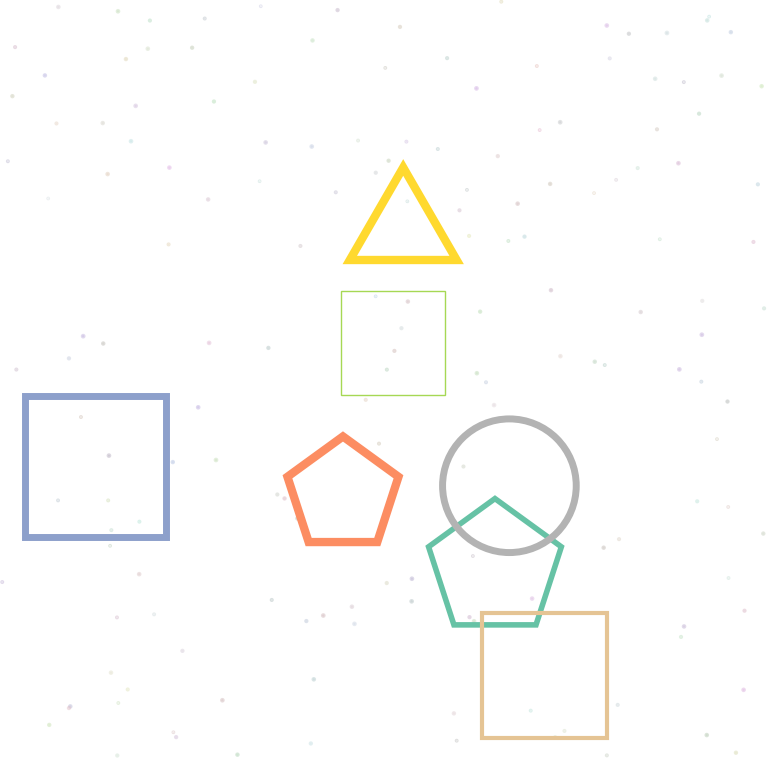[{"shape": "pentagon", "thickness": 2, "radius": 0.45, "center": [0.643, 0.262]}, {"shape": "pentagon", "thickness": 3, "radius": 0.38, "center": [0.445, 0.357]}, {"shape": "square", "thickness": 2.5, "radius": 0.46, "center": [0.124, 0.394]}, {"shape": "square", "thickness": 0.5, "radius": 0.34, "center": [0.51, 0.554]}, {"shape": "triangle", "thickness": 3, "radius": 0.4, "center": [0.524, 0.702]}, {"shape": "square", "thickness": 1.5, "radius": 0.41, "center": [0.707, 0.123]}, {"shape": "circle", "thickness": 2.5, "radius": 0.43, "center": [0.662, 0.369]}]